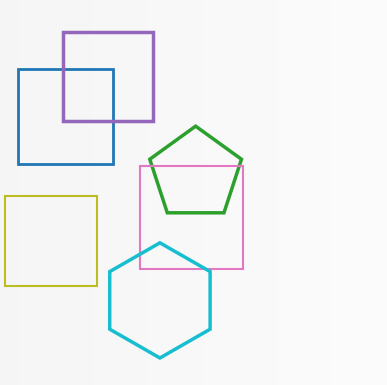[{"shape": "square", "thickness": 2, "radius": 0.61, "center": [0.168, 0.698]}, {"shape": "pentagon", "thickness": 2.5, "radius": 0.62, "center": [0.505, 0.548]}, {"shape": "square", "thickness": 2.5, "radius": 0.58, "center": [0.279, 0.801]}, {"shape": "square", "thickness": 1.5, "radius": 0.67, "center": [0.493, 0.435]}, {"shape": "square", "thickness": 1.5, "radius": 0.59, "center": [0.132, 0.374]}, {"shape": "hexagon", "thickness": 2.5, "radius": 0.75, "center": [0.413, 0.22]}]